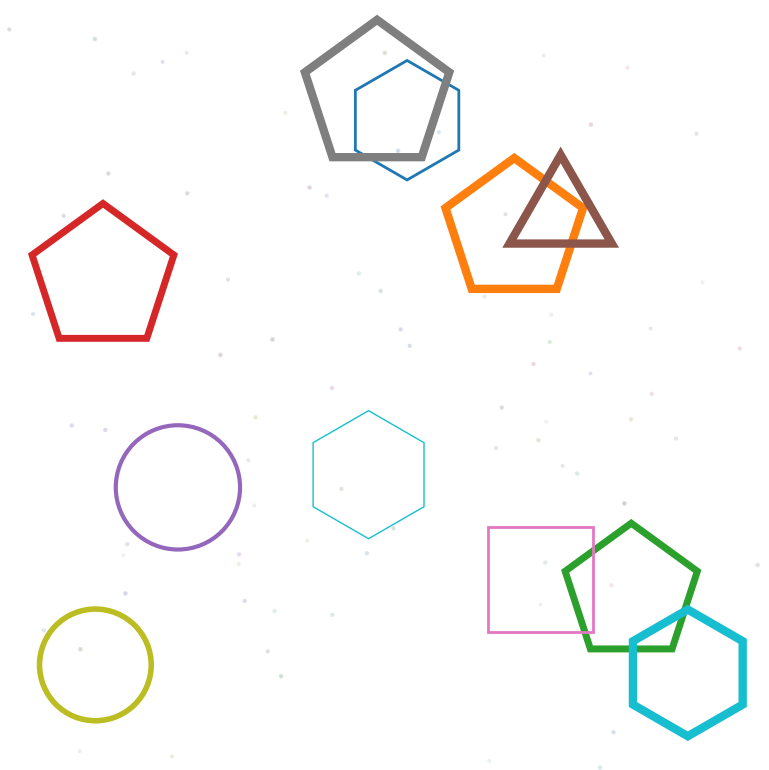[{"shape": "hexagon", "thickness": 1, "radius": 0.39, "center": [0.529, 0.844]}, {"shape": "pentagon", "thickness": 3, "radius": 0.47, "center": [0.668, 0.701]}, {"shape": "pentagon", "thickness": 2.5, "radius": 0.45, "center": [0.82, 0.23]}, {"shape": "pentagon", "thickness": 2.5, "radius": 0.48, "center": [0.134, 0.639]}, {"shape": "circle", "thickness": 1.5, "radius": 0.4, "center": [0.231, 0.367]}, {"shape": "triangle", "thickness": 3, "radius": 0.38, "center": [0.728, 0.722]}, {"shape": "square", "thickness": 1, "radius": 0.34, "center": [0.702, 0.248]}, {"shape": "pentagon", "thickness": 3, "radius": 0.49, "center": [0.49, 0.876]}, {"shape": "circle", "thickness": 2, "radius": 0.36, "center": [0.124, 0.136]}, {"shape": "hexagon", "thickness": 0.5, "radius": 0.42, "center": [0.479, 0.384]}, {"shape": "hexagon", "thickness": 3, "radius": 0.41, "center": [0.893, 0.126]}]